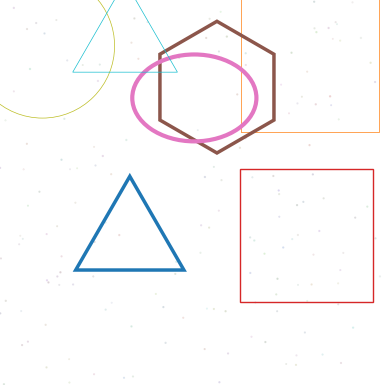[{"shape": "triangle", "thickness": 2.5, "radius": 0.81, "center": [0.337, 0.38]}, {"shape": "square", "thickness": 0.5, "radius": 0.9, "center": [0.805, 0.836]}, {"shape": "square", "thickness": 1, "radius": 0.86, "center": [0.795, 0.388]}, {"shape": "hexagon", "thickness": 2.5, "radius": 0.85, "center": [0.564, 0.774]}, {"shape": "oval", "thickness": 3, "radius": 0.81, "center": [0.505, 0.746]}, {"shape": "circle", "thickness": 0.5, "radius": 0.94, "center": [0.11, 0.881]}, {"shape": "triangle", "thickness": 0.5, "radius": 0.79, "center": [0.325, 0.891]}]